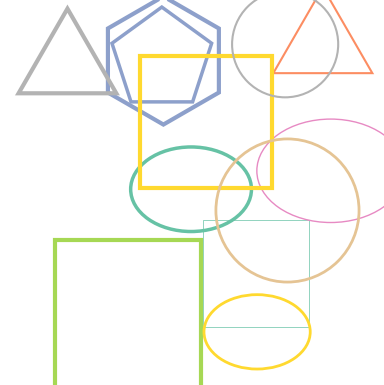[{"shape": "oval", "thickness": 2.5, "radius": 0.78, "center": [0.496, 0.508]}, {"shape": "square", "thickness": 0.5, "radius": 0.69, "center": [0.665, 0.289]}, {"shape": "triangle", "thickness": 1.5, "radius": 0.74, "center": [0.838, 0.884]}, {"shape": "pentagon", "thickness": 2.5, "radius": 0.68, "center": [0.42, 0.845]}, {"shape": "hexagon", "thickness": 3, "radius": 0.83, "center": [0.424, 0.843]}, {"shape": "oval", "thickness": 1, "radius": 0.96, "center": [0.859, 0.556]}, {"shape": "square", "thickness": 3, "radius": 0.95, "center": [0.332, 0.186]}, {"shape": "square", "thickness": 3, "radius": 0.86, "center": [0.535, 0.682]}, {"shape": "oval", "thickness": 2, "radius": 0.69, "center": [0.668, 0.138]}, {"shape": "circle", "thickness": 2, "radius": 0.93, "center": [0.747, 0.453]}, {"shape": "triangle", "thickness": 3, "radius": 0.73, "center": [0.175, 0.831]}, {"shape": "circle", "thickness": 1.5, "radius": 0.69, "center": [0.741, 0.885]}]